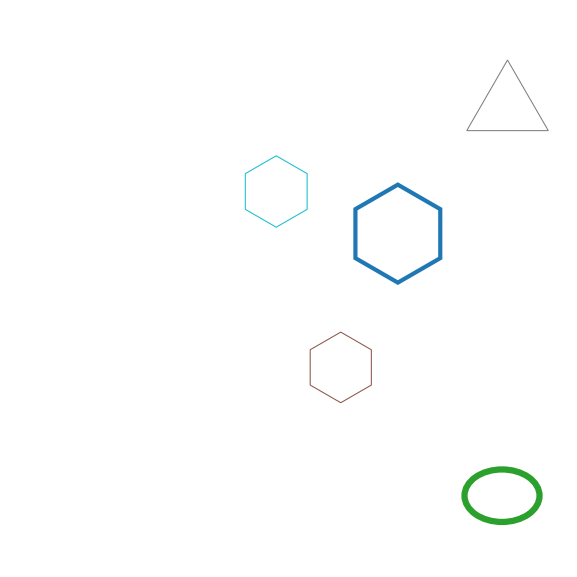[{"shape": "hexagon", "thickness": 2, "radius": 0.42, "center": [0.689, 0.595]}, {"shape": "oval", "thickness": 3, "radius": 0.32, "center": [0.869, 0.141]}, {"shape": "hexagon", "thickness": 0.5, "radius": 0.31, "center": [0.59, 0.363]}, {"shape": "triangle", "thickness": 0.5, "radius": 0.41, "center": [0.879, 0.814]}, {"shape": "hexagon", "thickness": 0.5, "radius": 0.31, "center": [0.478, 0.668]}]